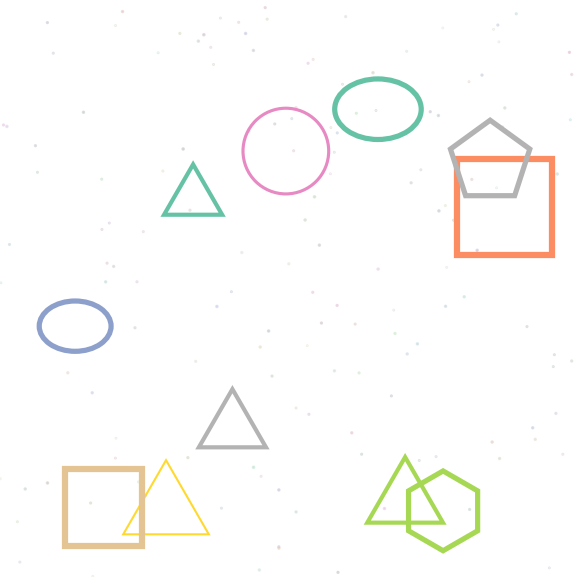[{"shape": "oval", "thickness": 2.5, "radius": 0.37, "center": [0.654, 0.81]}, {"shape": "triangle", "thickness": 2, "radius": 0.29, "center": [0.334, 0.656]}, {"shape": "square", "thickness": 3, "radius": 0.41, "center": [0.874, 0.641]}, {"shape": "oval", "thickness": 2.5, "radius": 0.31, "center": [0.13, 0.434]}, {"shape": "circle", "thickness": 1.5, "radius": 0.37, "center": [0.495, 0.738]}, {"shape": "triangle", "thickness": 2, "radius": 0.38, "center": [0.702, 0.132]}, {"shape": "hexagon", "thickness": 2.5, "radius": 0.35, "center": [0.767, 0.115]}, {"shape": "triangle", "thickness": 1, "radius": 0.43, "center": [0.287, 0.117]}, {"shape": "square", "thickness": 3, "radius": 0.33, "center": [0.18, 0.12]}, {"shape": "triangle", "thickness": 2, "radius": 0.34, "center": [0.402, 0.258]}, {"shape": "pentagon", "thickness": 2.5, "radius": 0.36, "center": [0.849, 0.719]}]